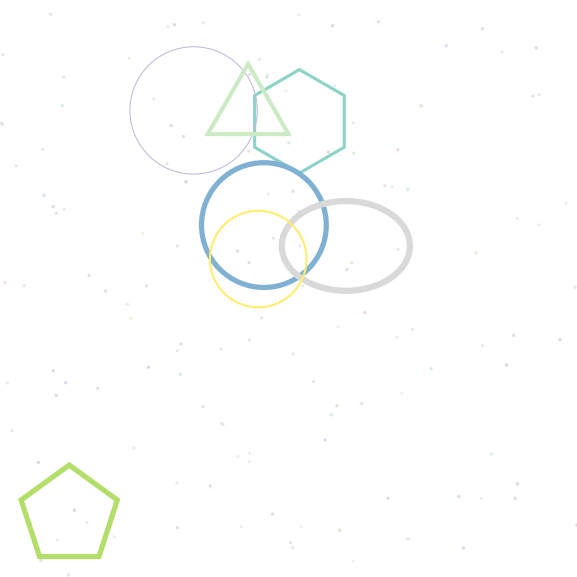[{"shape": "hexagon", "thickness": 1.5, "radius": 0.45, "center": [0.518, 0.789]}, {"shape": "circle", "thickness": 0.5, "radius": 0.55, "center": [0.335, 0.808]}, {"shape": "circle", "thickness": 2.5, "radius": 0.54, "center": [0.457, 0.609]}, {"shape": "pentagon", "thickness": 2.5, "radius": 0.44, "center": [0.12, 0.106]}, {"shape": "oval", "thickness": 3, "radius": 0.55, "center": [0.599, 0.573]}, {"shape": "triangle", "thickness": 2, "radius": 0.4, "center": [0.43, 0.807]}, {"shape": "circle", "thickness": 1, "radius": 0.42, "center": [0.447, 0.551]}]